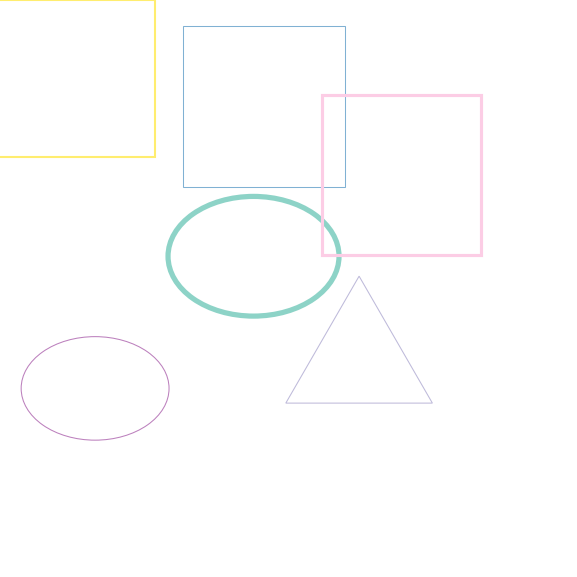[{"shape": "oval", "thickness": 2.5, "radius": 0.74, "center": [0.439, 0.555]}, {"shape": "triangle", "thickness": 0.5, "radius": 0.73, "center": [0.622, 0.374]}, {"shape": "square", "thickness": 0.5, "radius": 0.7, "center": [0.457, 0.814]}, {"shape": "square", "thickness": 1.5, "radius": 0.69, "center": [0.695, 0.696]}, {"shape": "oval", "thickness": 0.5, "radius": 0.64, "center": [0.165, 0.327]}, {"shape": "square", "thickness": 1, "radius": 0.68, "center": [0.132, 0.863]}]